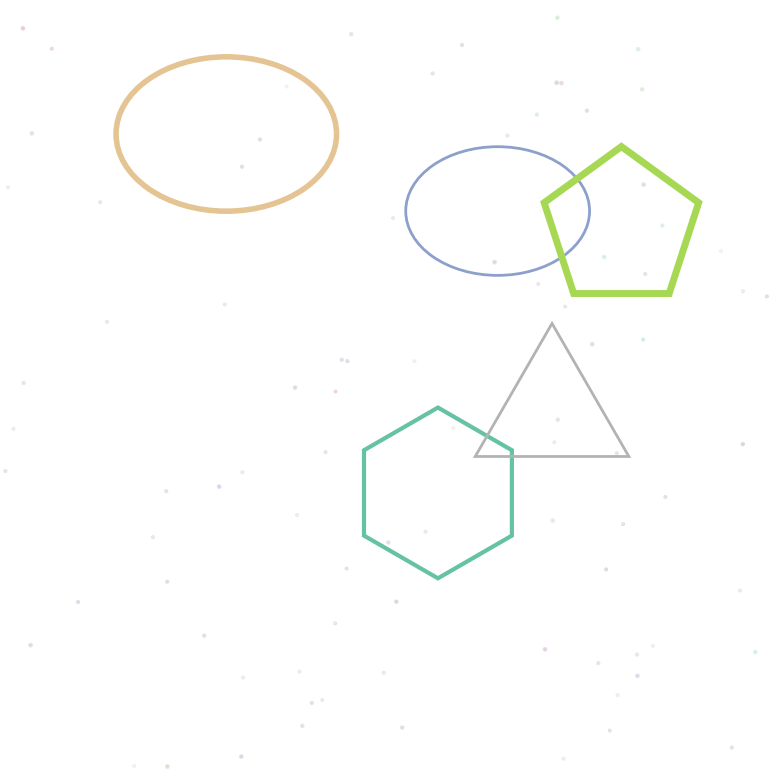[{"shape": "hexagon", "thickness": 1.5, "radius": 0.55, "center": [0.569, 0.36]}, {"shape": "oval", "thickness": 1, "radius": 0.6, "center": [0.646, 0.726]}, {"shape": "pentagon", "thickness": 2.5, "radius": 0.53, "center": [0.807, 0.704]}, {"shape": "oval", "thickness": 2, "radius": 0.72, "center": [0.294, 0.826]}, {"shape": "triangle", "thickness": 1, "radius": 0.58, "center": [0.717, 0.465]}]